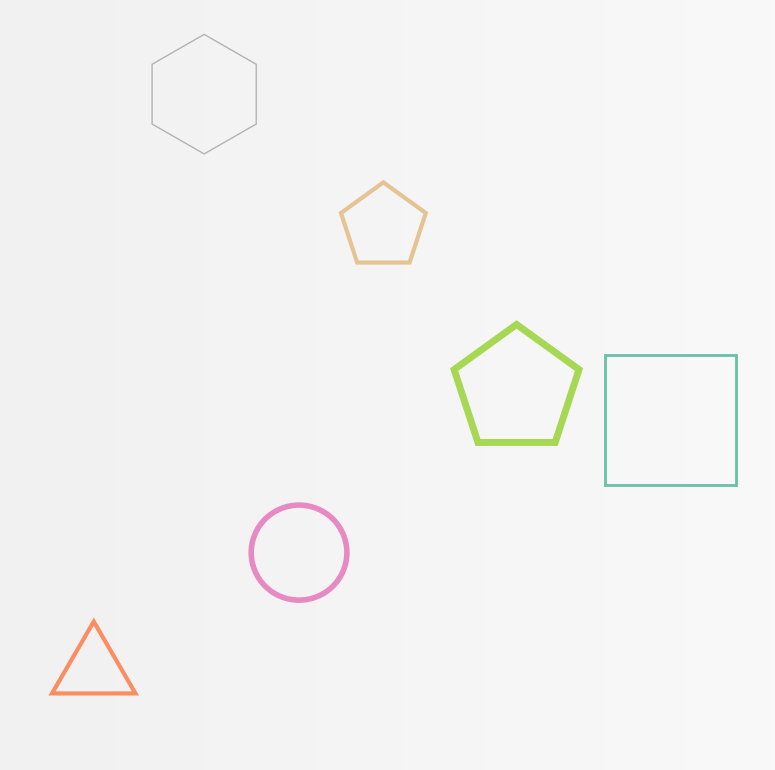[{"shape": "square", "thickness": 1, "radius": 0.42, "center": [0.866, 0.455]}, {"shape": "triangle", "thickness": 1.5, "radius": 0.31, "center": [0.121, 0.131]}, {"shape": "circle", "thickness": 2, "radius": 0.31, "center": [0.386, 0.282]}, {"shape": "pentagon", "thickness": 2.5, "radius": 0.42, "center": [0.667, 0.494]}, {"shape": "pentagon", "thickness": 1.5, "radius": 0.29, "center": [0.495, 0.706]}, {"shape": "hexagon", "thickness": 0.5, "radius": 0.39, "center": [0.263, 0.878]}]